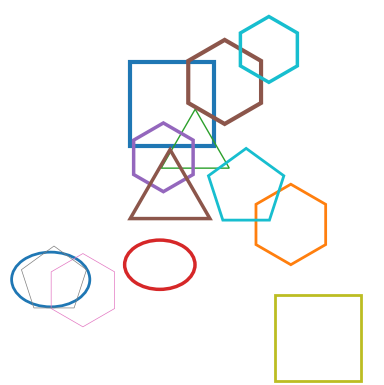[{"shape": "square", "thickness": 3, "radius": 0.54, "center": [0.447, 0.73]}, {"shape": "oval", "thickness": 2, "radius": 0.51, "center": [0.132, 0.274]}, {"shape": "hexagon", "thickness": 2, "radius": 0.52, "center": [0.755, 0.417]}, {"shape": "triangle", "thickness": 1, "radius": 0.51, "center": [0.507, 0.614]}, {"shape": "oval", "thickness": 2.5, "radius": 0.46, "center": [0.415, 0.312]}, {"shape": "hexagon", "thickness": 2.5, "radius": 0.45, "center": [0.424, 0.591]}, {"shape": "hexagon", "thickness": 3, "radius": 0.55, "center": [0.584, 0.787]}, {"shape": "triangle", "thickness": 2.5, "radius": 0.6, "center": [0.442, 0.492]}, {"shape": "hexagon", "thickness": 0.5, "radius": 0.48, "center": [0.215, 0.246]}, {"shape": "pentagon", "thickness": 0.5, "radius": 0.44, "center": [0.14, 0.272]}, {"shape": "square", "thickness": 2, "radius": 0.56, "center": [0.826, 0.122]}, {"shape": "pentagon", "thickness": 2, "radius": 0.51, "center": [0.639, 0.512]}, {"shape": "hexagon", "thickness": 2.5, "radius": 0.43, "center": [0.698, 0.872]}]